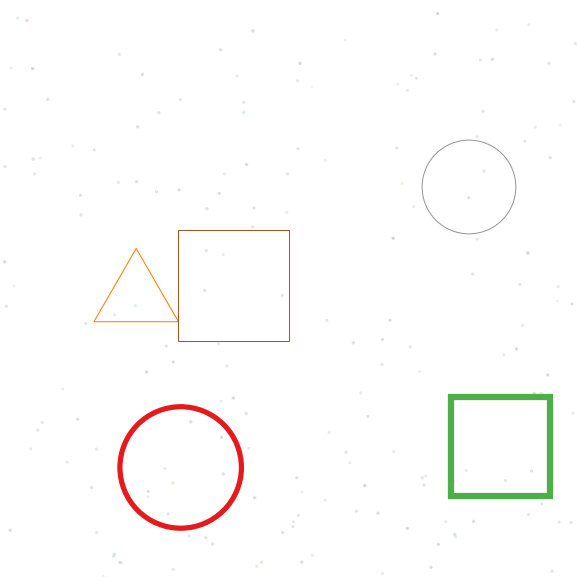[{"shape": "circle", "thickness": 2.5, "radius": 0.53, "center": [0.313, 0.19]}, {"shape": "square", "thickness": 3, "radius": 0.43, "center": [0.866, 0.226]}, {"shape": "triangle", "thickness": 0.5, "radius": 0.42, "center": [0.236, 0.484]}, {"shape": "square", "thickness": 0.5, "radius": 0.48, "center": [0.404, 0.505]}, {"shape": "circle", "thickness": 0.5, "radius": 0.41, "center": [0.812, 0.675]}]